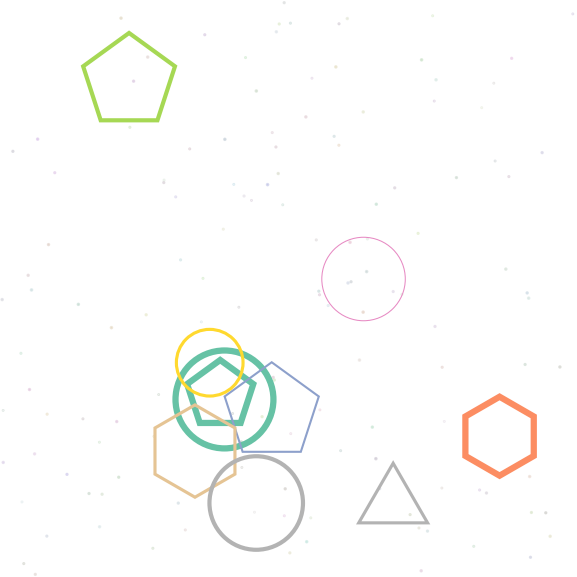[{"shape": "pentagon", "thickness": 3, "radius": 0.3, "center": [0.381, 0.315]}, {"shape": "circle", "thickness": 3, "radius": 0.42, "center": [0.389, 0.307]}, {"shape": "hexagon", "thickness": 3, "radius": 0.34, "center": [0.865, 0.244]}, {"shape": "pentagon", "thickness": 1, "radius": 0.43, "center": [0.471, 0.286]}, {"shape": "circle", "thickness": 0.5, "radius": 0.36, "center": [0.63, 0.516]}, {"shape": "pentagon", "thickness": 2, "radius": 0.42, "center": [0.223, 0.858]}, {"shape": "circle", "thickness": 1.5, "radius": 0.29, "center": [0.363, 0.371]}, {"shape": "hexagon", "thickness": 1.5, "radius": 0.4, "center": [0.338, 0.218]}, {"shape": "triangle", "thickness": 1.5, "radius": 0.34, "center": [0.681, 0.128]}, {"shape": "circle", "thickness": 2, "radius": 0.4, "center": [0.444, 0.128]}]